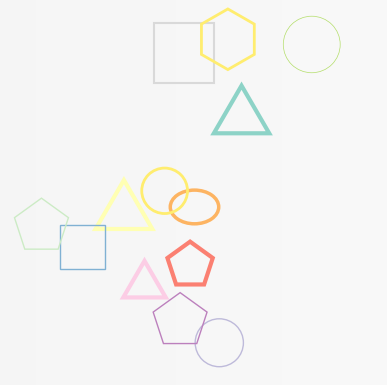[{"shape": "triangle", "thickness": 3, "radius": 0.41, "center": [0.623, 0.695]}, {"shape": "triangle", "thickness": 3, "radius": 0.42, "center": [0.32, 0.448]}, {"shape": "circle", "thickness": 1, "radius": 0.31, "center": [0.566, 0.11]}, {"shape": "pentagon", "thickness": 3, "radius": 0.31, "center": [0.491, 0.311]}, {"shape": "square", "thickness": 1, "radius": 0.29, "center": [0.213, 0.359]}, {"shape": "oval", "thickness": 2.5, "radius": 0.31, "center": [0.502, 0.462]}, {"shape": "circle", "thickness": 0.5, "radius": 0.37, "center": [0.804, 0.884]}, {"shape": "triangle", "thickness": 3, "radius": 0.32, "center": [0.373, 0.259]}, {"shape": "square", "thickness": 1.5, "radius": 0.39, "center": [0.474, 0.862]}, {"shape": "pentagon", "thickness": 1, "radius": 0.37, "center": [0.465, 0.167]}, {"shape": "pentagon", "thickness": 1, "radius": 0.37, "center": [0.107, 0.412]}, {"shape": "circle", "thickness": 2, "radius": 0.3, "center": [0.425, 0.504]}, {"shape": "hexagon", "thickness": 2, "radius": 0.39, "center": [0.588, 0.898]}]